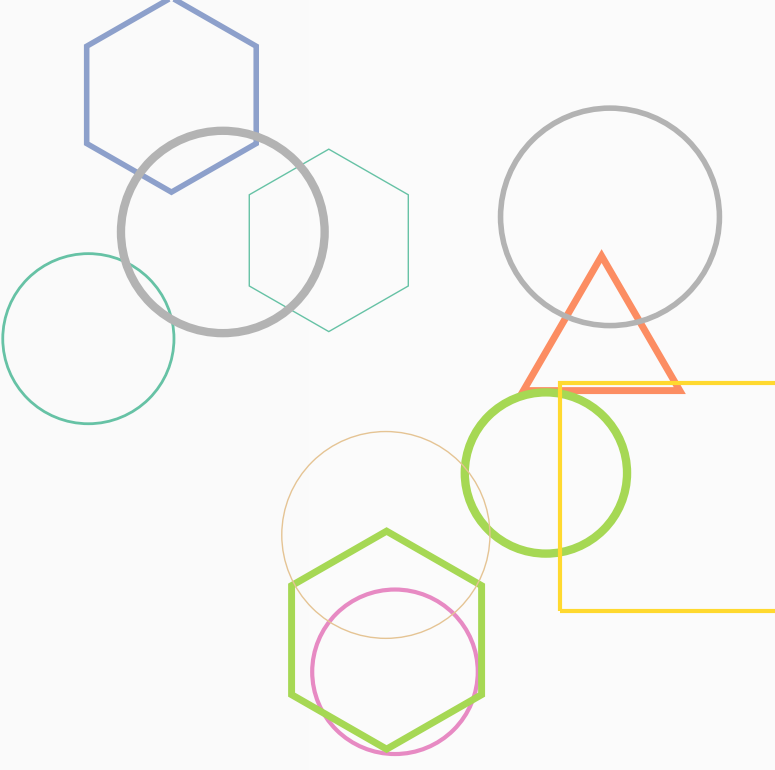[{"shape": "hexagon", "thickness": 0.5, "radius": 0.59, "center": [0.424, 0.688]}, {"shape": "circle", "thickness": 1, "radius": 0.55, "center": [0.114, 0.56]}, {"shape": "triangle", "thickness": 2.5, "radius": 0.58, "center": [0.776, 0.551]}, {"shape": "hexagon", "thickness": 2, "radius": 0.63, "center": [0.221, 0.877]}, {"shape": "circle", "thickness": 1.5, "radius": 0.53, "center": [0.51, 0.128]}, {"shape": "circle", "thickness": 3, "radius": 0.52, "center": [0.704, 0.386]}, {"shape": "hexagon", "thickness": 2.5, "radius": 0.71, "center": [0.499, 0.169]}, {"shape": "square", "thickness": 1.5, "radius": 0.74, "center": [0.871, 0.354]}, {"shape": "circle", "thickness": 0.5, "radius": 0.67, "center": [0.498, 0.305]}, {"shape": "circle", "thickness": 3, "radius": 0.66, "center": [0.288, 0.699]}, {"shape": "circle", "thickness": 2, "radius": 0.71, "center": [0.787, 0.718]}]